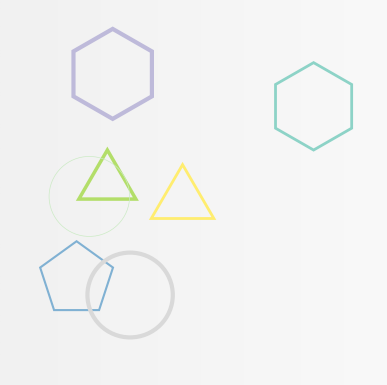[{"shape": "hexagon", "thickness": 2, "radius": 0.57, "center": [0.809, 0.724]}, {"shape": "hexagon", "thickness": 3, "radius": 0.58, "center": [0.291, 0.808]}, {"shape": "pentagon", "thickness": 1.5, "radius": 0.49, "center": [0.198, 0.275]}, {"shape": "triangle", "thickness": 2.5, "radius": 0.42, "center": [0.277, 0.525]}, {"shape": "circle", "thickness": 3, "radius": 0.55, "center": [0.336, 0.234]}, {"shape": "circle", "thickness": 0.5, "radius": 0.52, "center": [0.231, 0.49]}, {"shape": "triangle", "thickness": 2, "radius": 0.47, "center": [0.471, 0.479]}]